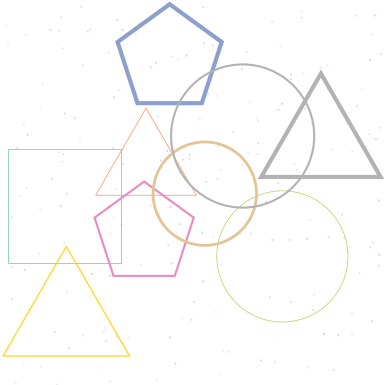[{"shape": "square", "thickness": 0.5, "radius": 0.74, "center": [0.168, 0.465]}, {"shape": "triangle", "thickness": 0.5, "radius": 0.75, "center": [0.379, 0.568]}, {"shape": "pentagon", "thickness": 3, "radius": 0.71, "center": [0.441, 0.847]}, {"shape": "pentagon", "thickness": 1.5, "radius": 0.68, "center": [0.374, 0.393]}, {"shape": "circle", "thickness": 0.5, "radius": 0.85, "center": [0.733, 0.334]}, {"shape": "triangle", "thickness": 1, "radius": 0.95, "center": [0.172, 0.17]}, {"shape": "circle", "thickness": 2, "radius": 0.67, "center": [0.532, 0.497]}, {"shape": "triangle", "thickness": 3, "radius": 0.9, "center": [0.834, 0.63]}, {"shape": "circle", "thickness": 1.5, "radius": 0.93, "center": [0.63, 0.647]}]